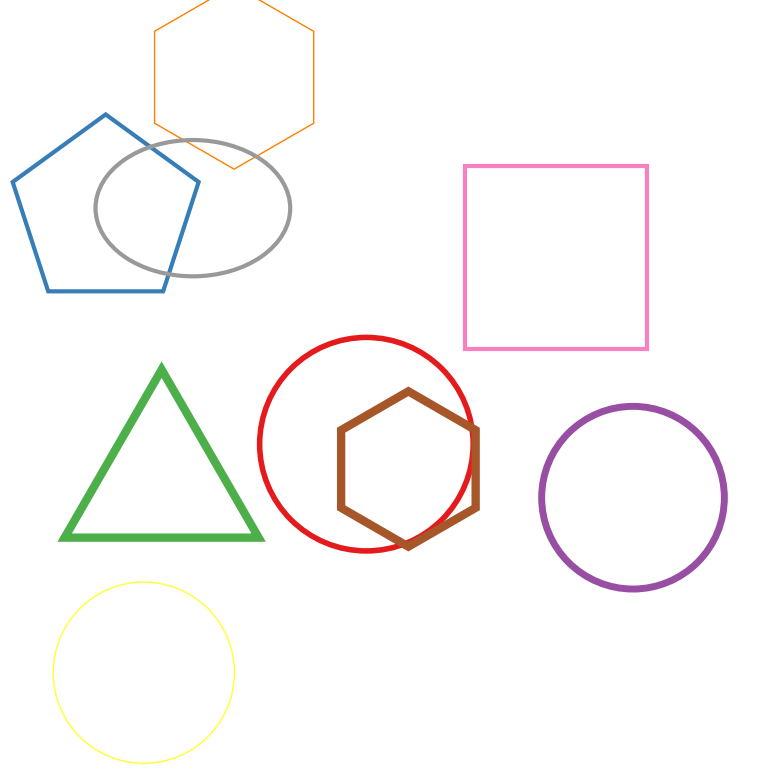[{"shape": "circle", "thickness": 2, "radius": 0.69, "center": [0.476, 0.423]}, {"shape": "pentagon", "thickness": 1.5, "radius": 0.63, "center": [0.137, 0.724]}, {"shape": "triangle", "thickness": 3, "radius": 0.73, "center": [0.21, 0.375]}, {"shape": "circle", "thickness": 2.5, "radius": 0.59, "center": [0.822, 0.354]}, {"shape": "hexagon", "thickness": 0.5, "radius": 0.6, "center": [0.304, 0.9]}, {"shape": "circle", "thickness": 0.5, "radius": 0.59, "center": [0.187, 0.126]}, {"shape": "hexagon", "thickness": 3, "radius": 0.5, "center": [0.53, 0.391]}, {"shape": "square", "thickness": 1.5, "radius": 0.59, "center": [0.722, 0.666]}, {"shape": "oval", "thickness": 1.5, "radius": 0.63, "center": [0.25, 0.73]}]